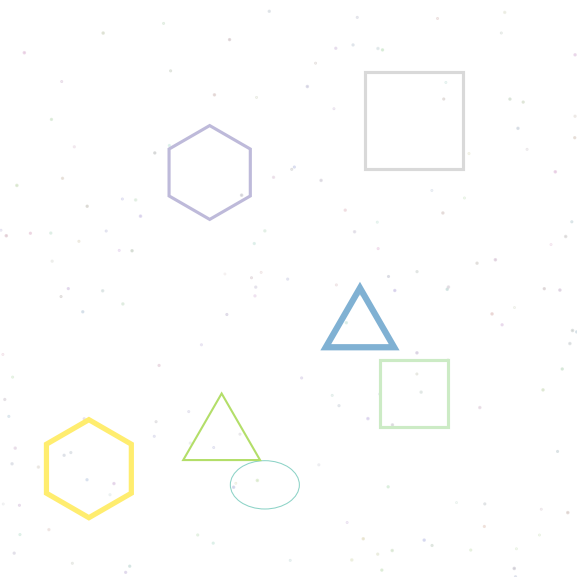[{"shape": "oval", "thickness": 0.5, "radius": 0.3, "center": [0.459, 0.16]}, {"shape": "hexagon", "thickness": 1.5, "radius": 0.41, "center": [0.363, 0.7]}, {"shape": "triangle", "thickness": 3, "radius": 0.34, "center": [0.623, 0.432]}, {"shape": "triangle", "thickness": 1, "radius": 0.38, "center": [0.384, 0.241]}, {"shape": "square", "thickness": 1.5, "radius": 0.42, "center": [0.717, 0.79]}, {"shape": "square", "thickness": 1.5, "radius": 0.29, "center": [0.717, 0.317]}, {"shape": "hexagon", "thickness": 2.5, "radius": 0.42, "center": [0.154, 0.188]}]